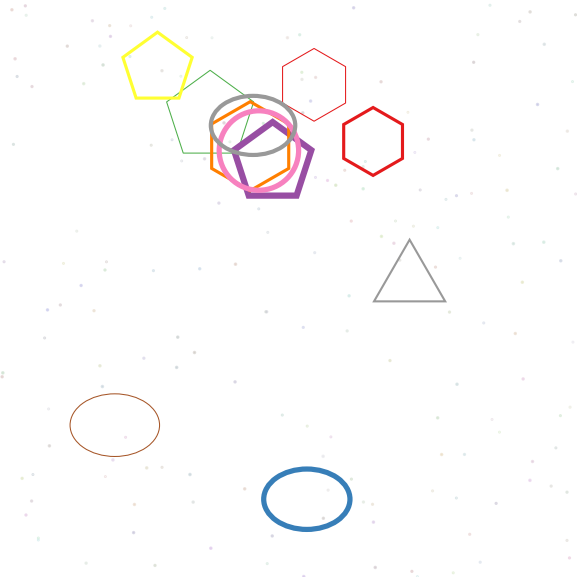[{"shape": "hexagon", "thickness": 0.5, "radius": 0.31, "center": [0.544, 0.852]}, {"shape": "hexagon", "thickness": 1.5, "radius": 0.29, "center": [0.646, 0.754]}, {"shape": "oval", "thickness": 2.5, "radius": 0.37, "center": [0.531, 0.135]}, {"shape": "pentagon", "thickness": 0.5, "radius": 0.4, "center": [0.364, 0.798]}, {"shape": "pentagon", "thickness": 3, "radius": 0.35, "center": [0.472, 0.717]}, {"shape": "hexagon", "thickness": 1.5, "radius": 0.39, "center": [0.433, 0.746]}, {"shape": "pentagon", "thickness": 1.5, "radius": 0.32, "center": [0.273, 0.88]}, {"shape": "oval", "thickness": 0.5, "radius": 0.39, "center": [0.199, 0.263]}, {"shape": "circle", "thickness": 2.5, "radius": 0.34, "center": [0.448, 0.738]}, {"shape": "triangle", "thickness": 1, "radius": 0.36, "center": [0.709, 0.513]}, {"shape": "oval", "thickness": 2, "radius": 0.37, "center": [0.438, 0.782]}]